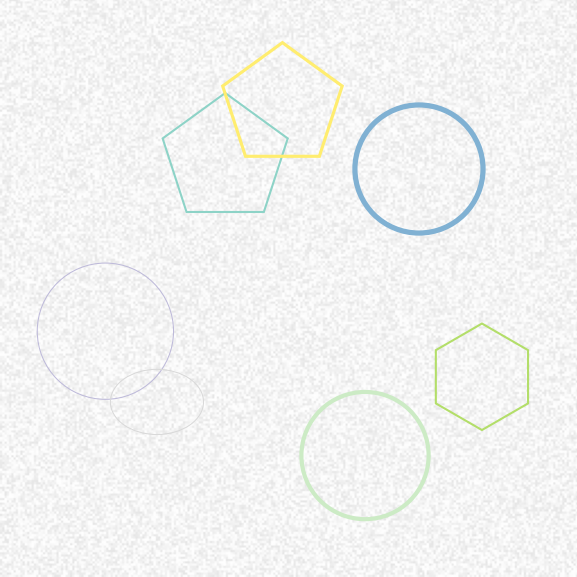[{"shape": "pentagon", "thickness": 1, "radius": 0.57, "center": [0.39, 0.724]}, {"shape": "circle", "thickness": 0.5, "radius": 0.59, "center": [0.182, 0.426]}, {"shape": "circle", "thickness": 2.5, "radius": 0.55, "center": [0.725, 0.706]}, {"shape": "hexagon", "thickness": 1, "radius": 0.46, "center": [0.835, 0.347]}, {"shape": "oval", "thickness": 0.5, "radius": 0.4, "center": [0.272, 0.303]}, {"shape": "circle", "thickness": 2, "radius": 0.55, "center": [0.632, 0.21]}, {"shape": "pentagon", "thickness": 1.5, "radius": 0.54, "center": [0.489, 0.817]}]